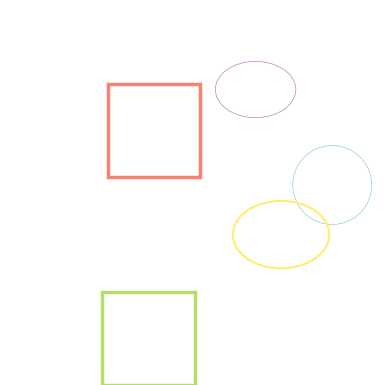[{"shape": "circle", "thickness": 0.5, "radius": 0.51, "center": [0.863, 0.519]}, {"shape": "square", "thickness": 2.5, "radius": 0.6, "center": [0.4, 0.661]}, {"shape": "square", "thickness": 2.5, "radius": 0.61, "center": [0.385, 0.12]}, {"shape": "oval", "thickness": 0.5, "radius": 0.52, "center": [0.664, 0.767]}, {"shape": "oval", "thickness": 1.5, "radius": 0.63, "center": [0.73, 0.391]}]